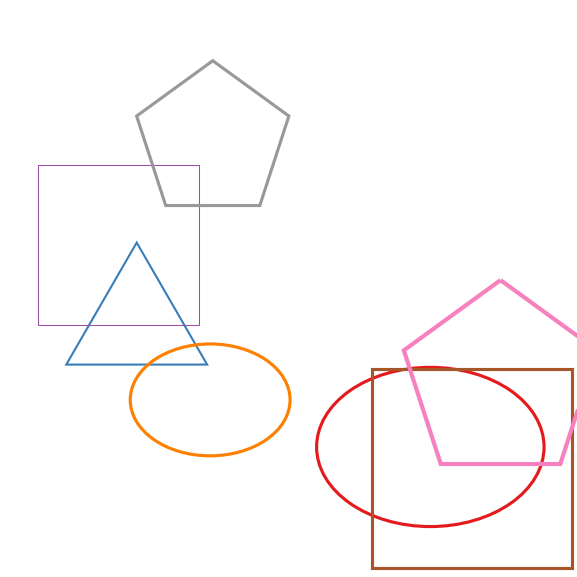[{"shape": "oval", "thickness": 1.5, "radius": 0.98, "center": [0.745, 0.225]}, {"shape": "triangle", "thickness": 1, "radius": 0.7, "center": [0.237, 0.438]}, {"shape": "square", "thickness": 0.5, "radius": 0.7, "center": [0.205, 0.575]}, {"shape": "oval", "thickness": 1.5, "radius": 0.69, "center": [0.364, 0.307]}, {"shape": "square", "thickness": 1.5, "radius": 0.86, "center": [0.818, 0.188]}, {"shape": "pentagon", "thickness": 2, "radius": 0.88, "center": [0.867, 0.338]}, {"shape": "pentagon", "thickness": 1.5, "radius": 0.69, "center": [0.368, 0.755]}]